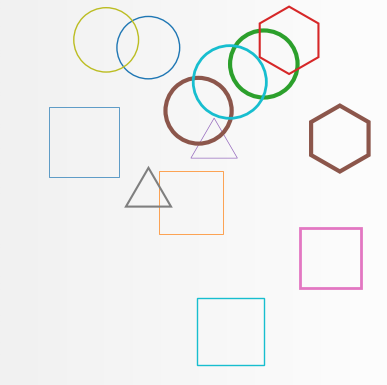[{"shape": "square", "thickness": 0.5, "radius": 0.45, "center": [0.216, 0.631]}, {"shape": "circle", "thickness": 1, "radius": 0.4, "center": [0.383, 0.876]}, {"shape": "square", "thickness": 0.5, "radius": 0.41, "center": [0.493, 0.475]}, {"shape": "circle", "thickness": 3, "radius": 0.44, "center": [0.681, 0.834]}, {"shape": "hexagon", "thickness": 1.5, "radius": 0.44, "center": [0.746, 0.895]}, {"shape": "triangle", "thickness": 0.5, "radius": 0.35, "center": [0.553, 0.624]}, {"shape": "circle", "thickness": 3, "radius": 0.43, "center": [0.512, 0.712]}, {"shape": "hexagon", "thickness": 3, "radius": 0.43, "center": [0.877, 0.64]}, {"shape": "square", "thickness": 2, "radius": 0.39, "center": [0.852, 0.33]}, {"shape": "triangle", "thickness": 1.5, "radius": 0.34, "center": [0.383, 0.497]}, {"shape": "circle", "thickness": 1, "radius": 0.42, "center": [0.274, 0.896]}, {"shape": "circle", "thickness": 2, "radius": 0.47, "center": [0.593, 0.787]}, {"shape": "square", "thickness": 1, "radius": 0.43, "center": [0.596, 0.139]}]